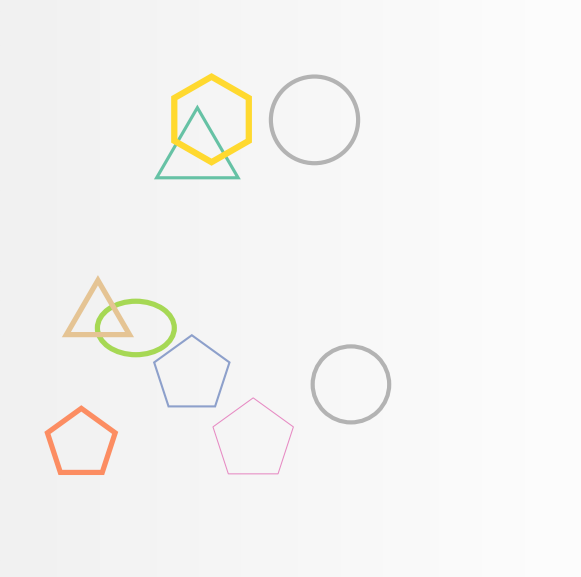[{"shape": "triangle", "thickness": 1.5, "radius": 0.4, "center": [0.34, 0.732]}, {"shape": "pentagon", "thickness": 2.5, "radius": 0.31, "center": [0.14, 0.231]}, {"shape": "pentagon", "thickness": 1, "radius": 0.34, "center": [0.33, 0.351]}, {"shape": "pentagon", "thickness": 0.5, "radius": 0.36, "center": [0.436, 0.237]}, {"shape": "oval", "thickness": 2.5, "radius": 0.33, "center": [0.234, 0.431]}, {"shape": "hexagon", "thickness": 3, "radius": 0.37, "center": [0.364, 0.792]}, {"shape": "triangle", "thickness": 2.5, "radius": 0.31, "center": [0.168, 0.451]}, {"shape": "circle", "thickness": 2, "radius": 0.33, "center": [0.604, 0.334]}, {"shape": "circle", "thickness": 2, "radius": 0.38, "center": [0.541, 0.792]}]